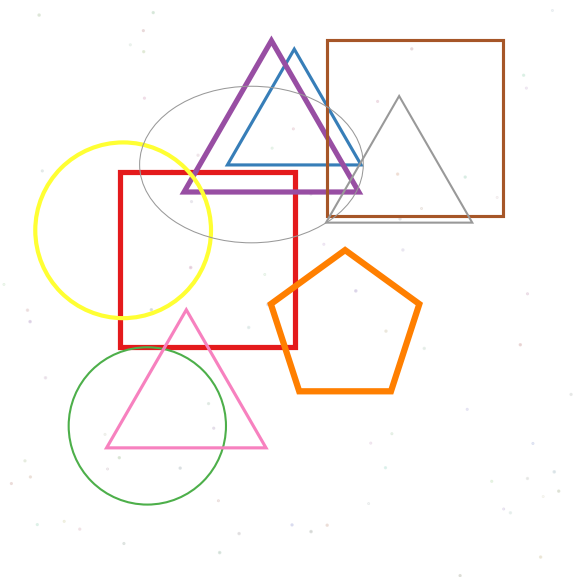[{"shape": "square", "thickness": 2.5, "radius": 0.76, "center": [0.36, 0.55]}, {"shape": "triangle", "thickness": 1.5, "radius": 0.67, "center": [0.51, 0.78]}, {"shape": "circle", "thickness": 1, "radius": 0.68, "center": [0.255, 0.262]}, {"shape": "triangle", "thickness": 2.5, "radius": 0.87, "center": [0.47, 0.754]}, {"shape": "pentagon", "thickness": 3, "radius": 0.68, "center": [0.598, 0.431]}, {"shape": "circle", "thickness": 2, "radius": 0.76, "center": [0.213, 0.6]}, {"shape": "square", "thickness": 1.5, "radius": 0.76, "center": [0.719, 0.778]}, {"shape": "triangle", "thickness": 1.5, "radius": 0.8, "center": [0.323, 0.303]}, {"shape": "oval", "thickness": 0.5, "radius": 0.97, "center": [0.435, 0.714]}, {"shape": "triangle", "thickness": 1, "radius": 0.73, "center": [0.691, 0.687]}]